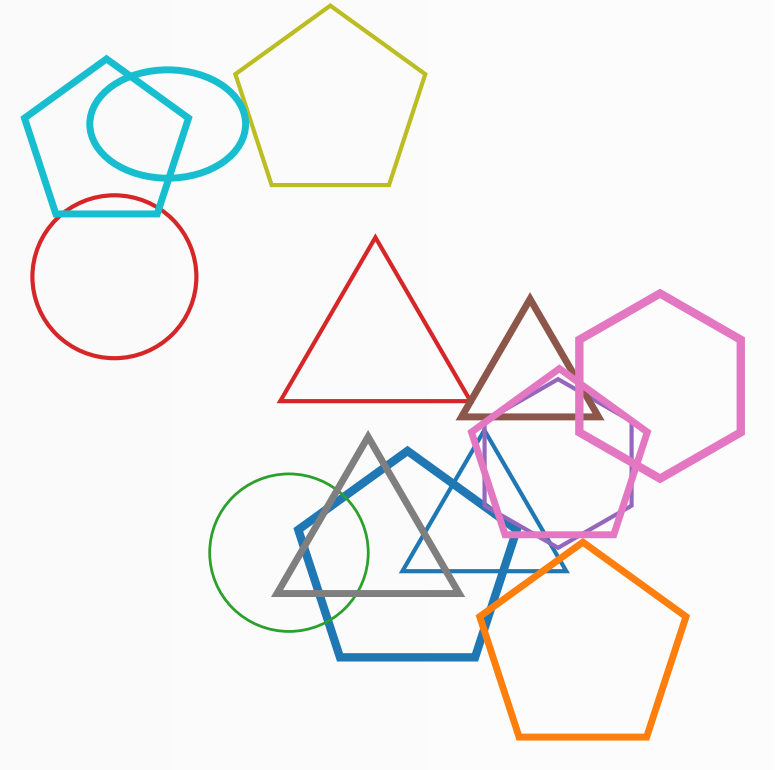[{"shape": "pentagon", "thickness": 3, "radius": 0.74, "center": [0.526, 0.266]}, {"shape": "triangle", "thickness": 1.5, "radius": 0.61, "center": [0.625, 0.319]}, {"shape": "pentagon", "thickness": 2.5, "radius": 0.7, "center": [0.752, 0.156]}, {"shape": "circle", "thickness": 1, "radius": 0.51, "center": [0.373, 0.282]}, {"shape": "triangle", "thickness": 1.5, "radius": 0.71, "center": [0.484, 0.55]}, {"shape": "circle", "thickness": 1.5, "radius": 0.53, "center": [0.148, 0.641]}, {"shape": "hexagon", "thickness": 1.5, "radius": 0.55, "center": [0.72, 0.398]}, {"shape": "triangle", "thickness": 2.5, "radius": 0.51, "center": [0.684, 0.51]}, {"shape": "hexagon", "thickness": 3, "radius": 0.6, "center": [0.852, 0.499]}, {"shape": "pentagon", "thickness": 2.5, "radius": 0.6, "center": [0.722, 0.402]}, {"shape": "triangle", "thickness": 2.5, "radius": 0.68, "center": [0.475, 0.297]}, {"shape": "pentagon", "thickness": 1.5, "radius": 0.64, "center": [0.426, 0.864]}, {"shape": "pentagon", "thickness": 2.5, "radius": 0.56, "center": [0.137, 0.812]}, {"shape": "oval", "thickness": 2.5, "radius": 0.5, "center": [0.216, 0.839]}]